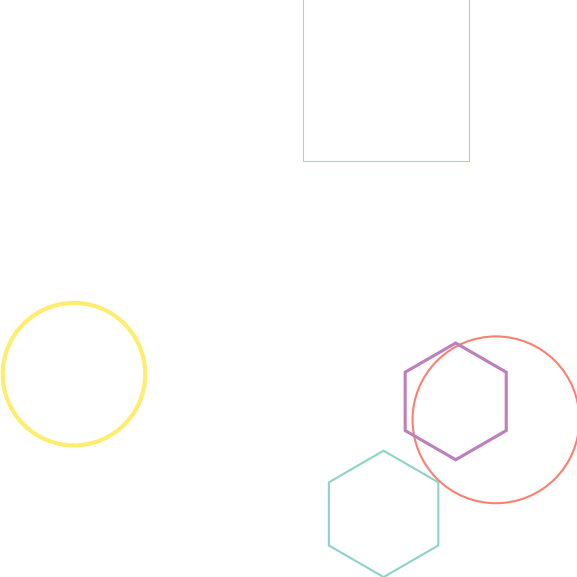[{"shape": "hexagon", "thickness": 1, "radius": 0.55, "center": [0.664, 0.109]}, {"shape": "circle", "thickness": 1, "radius": 0.72, "center": [0.859, 0.272]}, {"shape": "square", "thickness": 0.5, "radius": 0.72, "center": [0.668, 0.865]}, {"shape": "hexagon", "thickness": 1.5, "radius": 0.51, "center": [0.789, 0.304]}, {"shape": "circle", "thickness": 2, "radius": 0.62, "center": [0.128, 0.351]}]